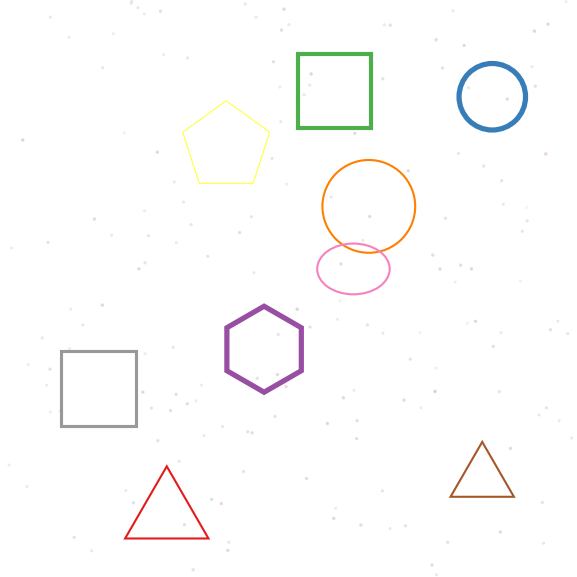[{"shape": "triangle", "thickness": 1, "radius": 0.42, "center": [0.289, 0.108]}, {"shape": "circle", "thickness": 2.5, "radius": 0.29, "center": [0.852, 0.832]}, {"shape": "square", "thickness": 2, "radius": 0.32, "center": [0.579, 0.842]}, {"shape": "hexagon", "thickness": 2.5, "radius": 0.37, "center": [0.457, 0.394]}, {"shape": "circle", "thickness": 1, "radius": 0.4, "center": [0.639, 0.642]}, {"shape": "pentagon", "thickness": 0.5, "radius": 0.4, "center": [0.392, 0.746]}, {"shape": "triangle", "thickness": 1, "radius": 0.32, "center": [0.835, 0.171]}, {"shape": "oval", "thickness": 1, "radius": 0.31, "center": [0.612, 0.533]}, {"shape": "square", "thickness": 1.5, "radius": 0.33, "center": [0.17, 0.327]}]